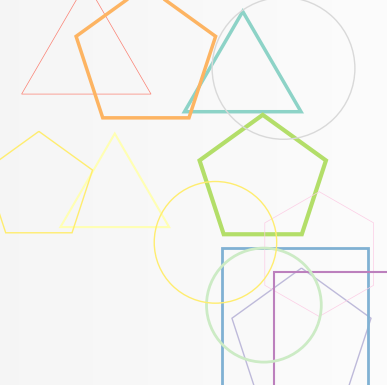[{"shape": "triangle", "thickness": 2.5, "radius": 0.87, "center": [0.626, 0.797]}, {"shape": "triangle", "thickness": 1.5, "radius": 0.81, "center": [0.296, 0.491]}, {"shape": "pentagon", "thickness": 1, "radius": 0.94, "center": [0.778, 0.115]}, {"shape": "triangle", "thickness": 0.5, "radius": 0.96, "center": [0.223, 0.852]}, {"shape": "square", "thickness": 2, "radius": 0.94, "center": [0.761, 0.167]}, {"shape": "pentagon", "thickness": 2.5, "radius": 0.95, "center": [0.376, 0.847]}, {"shape": "pentagon", "thickness": 3, "radius": 0.86, "center": [0.678, 0.53]}, {"shape": "hexagon", "thickness": 0.5, "radius": 0.81, "center": [0.824, 0.34]}, {"shape": "circle", "thickness": 1, "radius": 0.92, "center": [0.732, 0.822]}, {"shape": "square", "thickness": 1.5, "radius": 0.78, "center": [0.863, 0.138]}, {"shape": "circle", "thickness": 2, "radius": 0.74, "center": [0.681, 0.208]}, {"shape": "pentagon", "thickness": 1, "radius": 0.73, "center": [0.1, 0.513]}, {"shape": "circle", "thickness": 1, "radius": 0.79, "center": [0.556, 0.371]}]